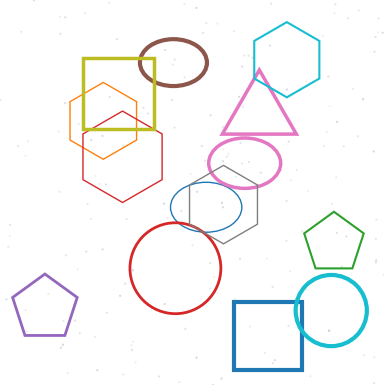[{"shape": "oval", "thickness": 1, "radius": 0.46, "center": [0.535, 0.462]}, {"shape": "square", "thickness": 3, "radius": 0.44, "center": [0.696, 0.127]}, {"shape": "hexagon", "thickness": 1, "radius": 0.5, "center": [0.268, 0.686]}, {"shape": "pentagon", "thickness": 1.5, "radius": 0.41, "center": [0.867, 0.369]}, {"shape": "circle", "thickness": 2, "radius": 0.59, "center": [0.456, 0.303]}, {"shape": "hexagon", "thickness": 1, "radius": 0.59, "center": [0.318, 0.593]}, {"shape": "pentagon", "thickness": 2, "radius": 0.44, "center": [0.117, 0.2]}, {"shape": "oval", "thickness": 3, "radius": 0.44, "center": [0.451, 0.837]}, {"shape": "triangle", "thickness": 2.5, "radius": 0.56, "center": [0.674, 0.707]}, {"shape": "oval", "thickness": 2.5, "radius": 0.47, "center": [0.636, 0.576]}, {"shape": "hexagon", "thickness": 1, "radius": 0.51, "center": [0.581, 0.469]}, {"shape": "square", "thickness": 2.5, "radius": 0.46, "center": [0.309, 0.758]}, {"shape": "circle", "thickness": 3, "radius": 0.46, "center": [0.86, 0.193]}, {"shape": "hexagon", "thickness": 1.5, "radius": 0.49, "center": [0.745, 0.845]}]